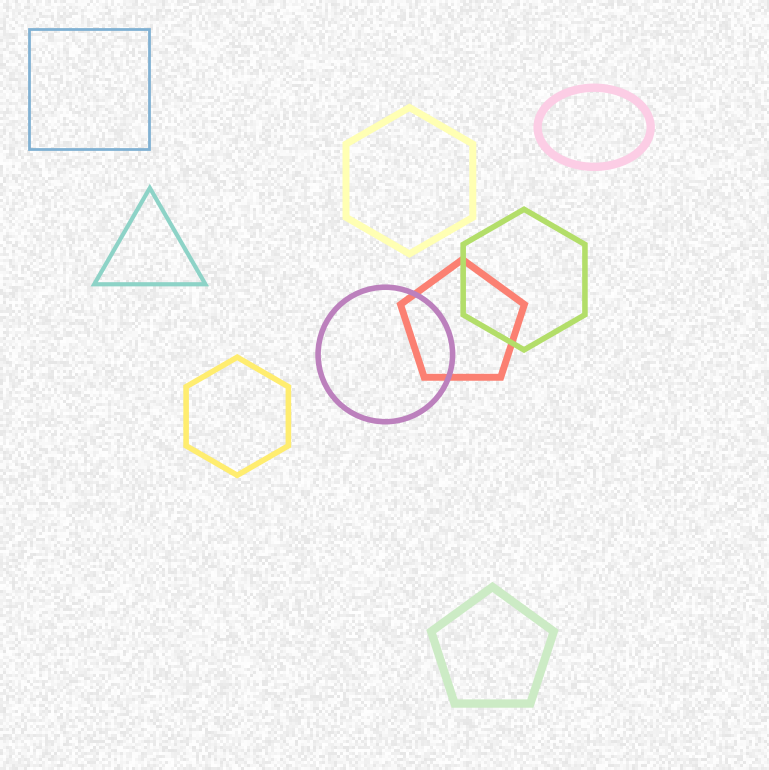[{"shape": "triangle", "thickness": 1.5, "radius": 0.42, "center": [0.195, 0.673]}, {"shape": "hexagon", "thickness": 2.5, "radius": 0.48, "center": [0.532, 0.765]}, {"shape": "pentagon", "thickness": 2.5, "radius": 0.42, "center": [0.601, 0.578]}, {"shape": "square", "thickness": 1, "radius": 0.39, "center": [0.116, 0.884]}, {"shape": "hexagon", "thickness": 2, "radius": 0.46, "center": [0.681, 0.637]}, {"shape": "oval", "thickness": 3, "radius": 0.37, "center": [0.772, 0.835]}, {"shape": "circle", "thickness": 2, "radius": 0.44, "center": [0.5, 0.54]}, {"shape": "pentagon", "thickness": 3, "radius": 0.42, "center": [0.64, 0.154]}, {"shape": "hexagon", "thickness": 2, "radius": 0.38, "center": [0.308, 0.459]}]